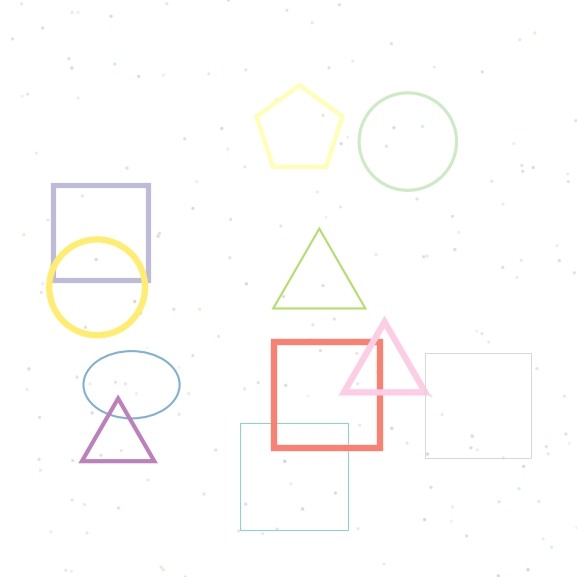[{"shape": "square", "thickness": 0.5, "radius": 0.46, "center": [0.509, 0.174]}, {"shape": "pentagon", "thickness": 2, "radius": 0.39, "center": [0.519, 0.773]}, {"shape": "square", "thickness": 2.5, "radius": 0.41, "center": [0.174, 0.596]}, {"shape": "square", "thickness": 3, "radius": 0.46, "center": [0.566, 0.315]}, {"shape": "oval", "thickness": 1, "radius": 0.42, "center": [0.228, 0.333]}, {"shape": "triangle", "thickness": 1, "radius": 0.46, "center": [0.553, 0.511]}, {"shape": "triangle", "thickness": 3, "radius": 0.41, "center": [0.666, 0.36]}, {"shape": "square", "thickness": 0.5, "radius": 0.46, "center": [0.828, 0.297]}, {"shape": "triangle", "thickness": 2, "radius": 0.36, "center": [0.205, 0.237]}, {"shape": "circle", "thickness": 1.5, "radius": 0.42, "center": [0.706, 0.754]}, {"shape": "circle", "thickness": 3, "radius": 0.41, "center": [0.168, 0.502]}]